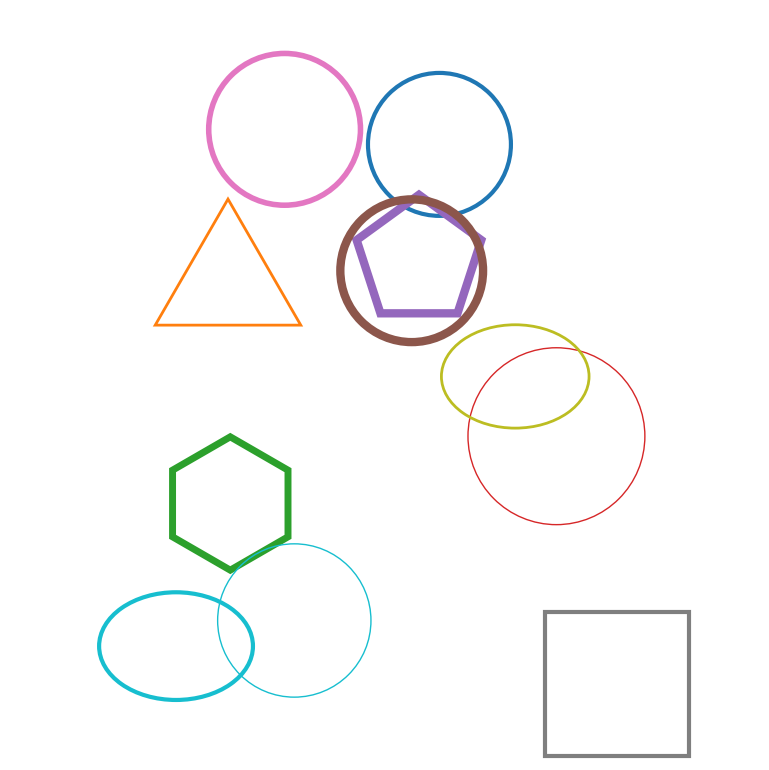[{"shape": "circle", "thickness": 1.5, "radius": 0.46, "center": [0.571, 0.812]}, {"shape": "triangle", "thickness": 1, "radius": 0.55, "center": [0.296, 0.632]}, {"shape": "hexagon", "thickness": 2.5, "radius": 0.43, "center": [0.299, 0.346]}, {"shape": "circle", "thickness": 0.5, "radius": 0.57, "center": [0.723, 0.434]}, {"shape": "pentagon", "thickness": 3, "radius": 0.43, "center": [0.544, 0.662]}, {"shape": "circle", "thickness": 3, "radius": 0.46, "center": [0.535, 0.648]}, {"shape": "circle", "thickness": 2, "radius": 0.49, "center": [0.37, 0.832]}, {"shape": "square", "thickness": 1.5, "radius": 0.47, "center": [0.801, 0.112]}, {"shape": "oval", "thickness": 1, "radius": 0.48, "center": [0.669, 0.511]}, {"shape": "oval", "thickness": 1.5, "radius": 0.5, "center": [0.229, 0.161]}, {"shape": "circle", "thickness": 0.5, "radius": 0.5, "center": [0.382, 0.194]}]